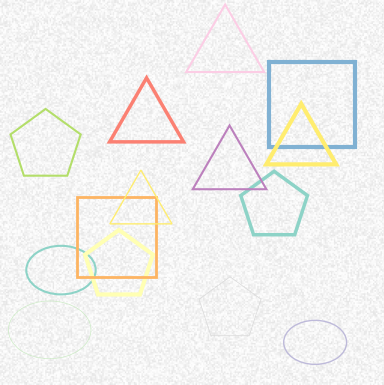[{"shape": "oval", "thickness": 1.5, "radius": 0.45, "center": [0.158, 0.298]}, {"shape": "pentagon", "thickness": 2.5, "radius": 0.46, "center": [0.712, 0.464]}, {"shape": "pentagon", "thickness": 3, "radius": 0.46, "center": [0.309, 0.31]}, {"shape": "oval", "thickness": 1, "radius": 0.41, "center": [0.819, 0.111]}, {"shape": "triangle", "thickness": 2.5, "radius": 0.55, "center": [0.381, 0.687]}, {"shape": "square", "thickness": 3, "radius": 0.55, "center": [0.81, 0.728]}, {"shape": "square", "thickness": 2, "radius": 0.52, "center": [0.303, 0.385]}, {"shape": "pentagon", "thickness": 1.5, "radius": 0.48, "center": [0.118, 0.621]}, {"shape": "triangle", "thickness": 1.5, "radius": 0.58, "center": [0.585, 0.871]}, {"shape": "pentagon", "thickness": 0.5, "radius": 0.42, "center": [0.598, 0.196]}, {"shape": "triangle", "thickness": 1.5, "radius": 0.55, "center": [0.596, 0.564]}, {"shape": "oval", "thickness": 0.5, "radius": 0.54, "center": [0.129, 0.143]}, {"shape": "triangle", "thickness": 1, "radius": 0.47, "center": [0.366, 0.465]}, {"shape": "triangle", "thickness": 3, "radius": 0.52, "center": [0.782, 0.625]}]